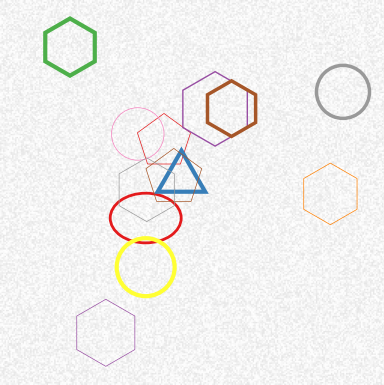[{"shape": "pentagon", "thickness": 0.5, "radius": 0.36, "center": [0.426, 0.633]}, {"shape": "oval", "thickness": 2, "radius": 0.46, "center": [0.378, 0.434]}, {"shape": "triangle", "thickness": 3, "radius": 0.36, "center": [0.471, 0.538]}, {"shape": "hexagon", "thickness": 3, "radius": 0.37, "center": [0.182, 0.878]}, {"shape": "hexagon", "thickness": 1, "radius": 0.48, "center": [0.559, 0.717]}, {"shape": "hexagon", "thickness": 0.5, "radius": 0.44, "center": [0.275, 0.136]}, {"shape": "hexagon", "thickness": 0.5, "radius": 0.4, "center": [0.858, 0.496]}, {"shape": "circle", "thickness": 3, "radius": 0.38, "center": [0.378, 0.306]}, {"shape": "pentagon", "thickness": 0.5, "radius": 0.38, "center": [0.452, 0.538]}, {"shape": "hexagon", "thickness": 2.5, "radius": 0.36, "center": [0.601, 0.718]}, {"shape": "circle", "thickness": 0.5, "radius": 0.34, "center": [0.358, 0.652]}, {"shape": "circle", "thickness": 2.5, "radius": 0.34, "center": [0.891, 0.761]}, {"shape": "hexagon", "thickness": 0.5, "radius": 0.41, "center": [0.381, 0.507]}]